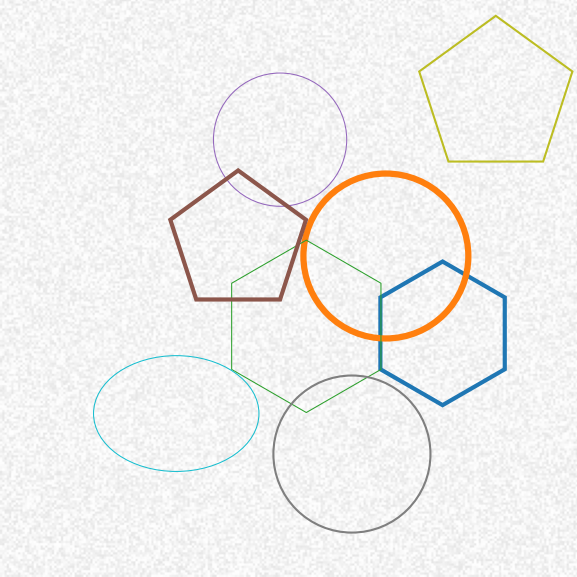[{"shape": "hexagon", "thickness": 2, "radius": 0.62, "center": [0.766, 0.422]}, {"shape": "circle", "thickness": 3, "radius": 0.71, "center": [0.668, 0.556]}, {"shape": "hexagon", "thickness": 0.5, "radius": 0.75, "center": [0.53, 0.434]}, {"shape": "circle", "thickness": 0.5, "radius": 0.58, "center": [0.485, 0.757]}, {"shape": "pentagon", "thickness": 2, "radius": 0.62, "center": [0.412, 0.58]}, {"shape": "circle", "thickness": 1, "radius": 0.68, "center": [0.609, 0.213]}, {"shape": "pentagon", "thickness": 1, "radius": 0.7, "center": [0.859, 0.832]}, {"shape": "oval", "thickness": 0.5, "radius": 0.72, "center": [0.305, 0.283]}]